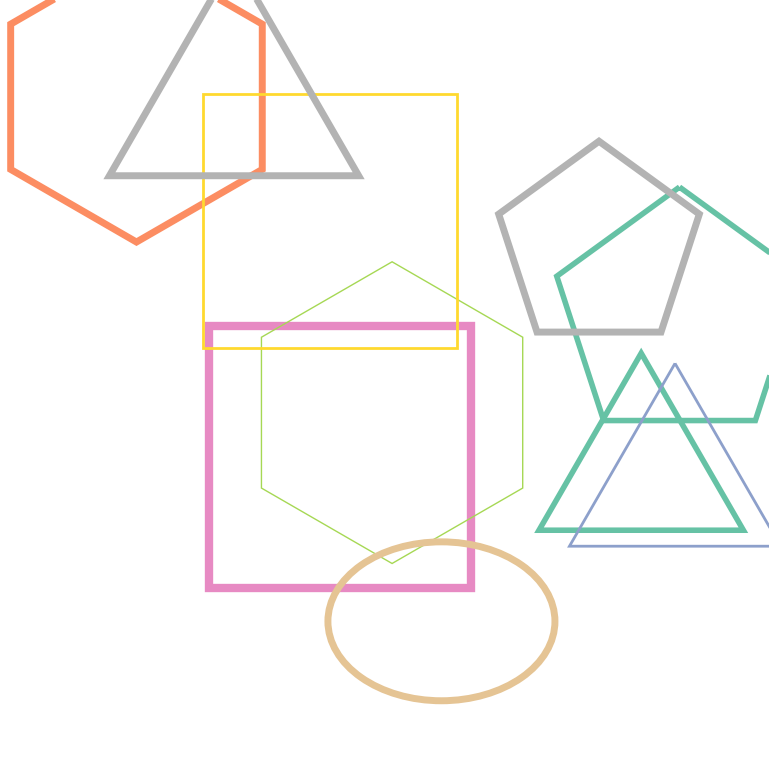[{"shape": "pentagon", "thickness": 2, "radius": 0.84, "center": [0.882, 0.589]}, {"shape": "triangle", "thickness": 2, "radius": 0.77, "center": [0.833, 0.388]}, {"shape": "hexagon", "thickness": 2.5, "radius": 0.94, "center": [0.177, 0.874]}, {"shape": "triangle", "thickness": 1, "radius": 0.79, "center": [0.877, 0.37]}, {"shape": "square", "thickness": 3, "radius": 0.85, "center": [0.441, 0.406]}, {"shape": "hexagon", "thickness": 0.5, "radius": 0.98, "center": [0.509, 0.464]}, {"shape": "square", "thickness": 1, "radius": 0.83, "center": [0.428, 0.714]}, {"shape": "oval", "thickness": 2.5, "radius": 0.74, "center": [0.573, 0.193]}, {"shape": "pentagon", "thickness": 2.5, "radius": 0.68, "center": [0.778, 0.68]}, {"shape": "triangle", "thickness": 2.5, "radius": 0.93, "center": [0.304, 0.865]}]